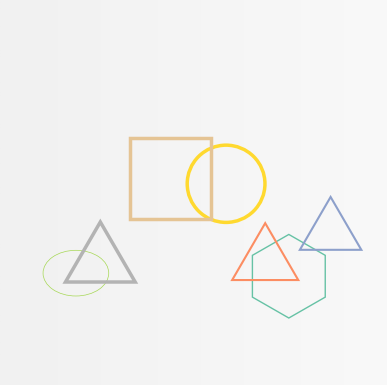[{"shape": "hexagon", "thickness": 1, "radius": 0.54, "center": [0.745, 0.283]}, {"shape": "triangle", "thickness": 1.5, "radius": 0.49, "center": [0.684, 0.322]}, {"shape": "triangle", "thickness": 1.5, "radius": 0.46, "center": [0.853, 0.397]}, {"shape": "oval", "thickness": 0.5, "radius": 0.42, "center": [0.196, 0.291]}, {"shape": "circle", "thickness": 2.5, "radius": 0.5, "center": [0.583, 0.523]}, {"shape": "square", "thickness": 2.5, "radius": 0.52, "center": [0.441, 0.536]}, {"shape": "triangle", "thickness": 2.5, "radius": 0.52, "center": [0.259, 0.319]}]